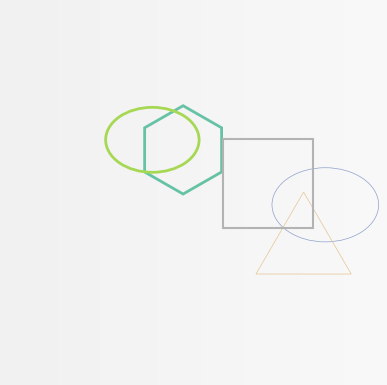[{"shape": "hexagon", "thickness": 2, "radius": 0.57, "center": [0.473, 0.611]}, {"shape": "oval", "thickness": 0.5, "radius": 0.69, "center": [0.84, 0.468]}, {"shape": "oval", "thickness": 2, "radius": 0.6, "center": [0.393, 0.637]}, {"shape": "triangle", "thickness": 0.5, "radius": 0.71, "center": [0.783, 0.359]}, {"shape": "square", "thickness": 1.5, "radius": 0.58, "center": [0.692, 0.523]}]